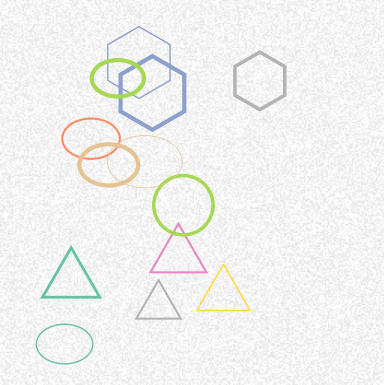[{"shape": "triangle", "thickness": 2, "radius": 0.43, "center": [0.185, 0.271]}, {"shape": "oval", "thickness": 1, "radius": 0.37, "center": [0.168, 0.106]}, {"shape": "oval", "thickness": 1.5, "radius": 0.37, "center": [0.236, 0.64]}, {"shape": "hexagon", "thickness": 3, "radius": 0.48, "center": [0.396, 0.759]}, {"shape": "hexagon", "thickness": 1, "radius": 0.47, "center": [0.361, 0.838]}, {"shape": "triangle", "thickness": 1.5, "radius": 0.42, "center": [0.463, 0.335]}, {"shape": "circle", "thickness": 2.5, "radius": 0.39, "center": [0.476, 0.467]}, {"shape": "oval", "thickness": 3, "radius": 0.34, "center": [0.306, 0.797]}, {"shape": "triangle", "thickness": 1, "radius": 0.4, "center": [0.581, 0.233]}, {"shape": "oval", "thickness": 0.5, "radius": 0.49, "center": [0.376, 0.58]}, {"shape": "oval", "thickness": 3, "radius": 0.38, "center": [0.283, 0.572]}, {"shape": "triangle", "thickness": 1.5, "radius": 0.33, "center": [0.412, 0.206]}, {"shape": "hexagon", "thickness": 2.5, "radius": 0.37, "center": [0.675, 0.79]}]